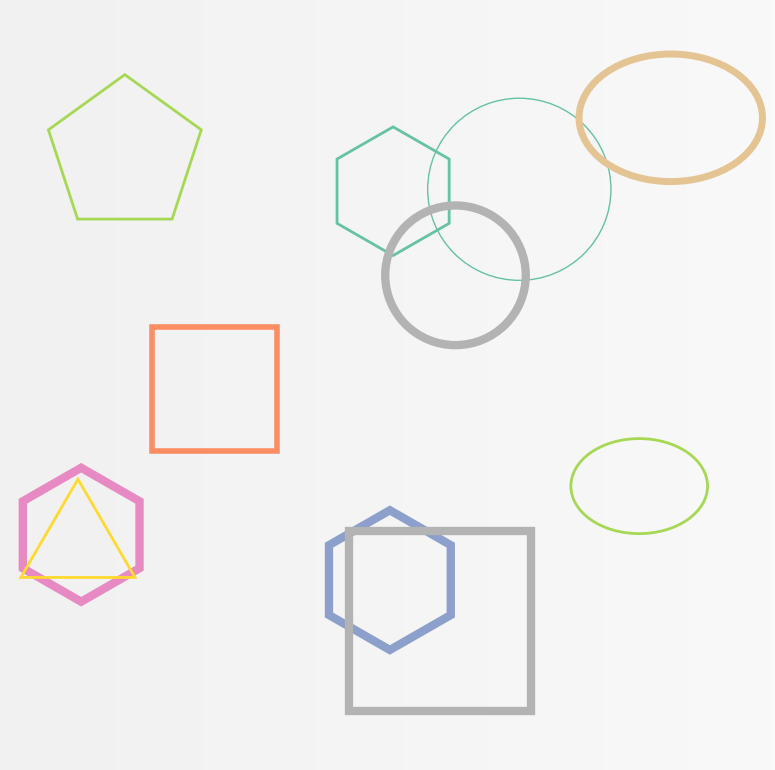[{"shape": "hexagon", "thickness": 1, "radius": 0.42, "center": [0.507, 0.752]}, {"shape": "circle", "thickness": 0.5, "radius": 0.59, "center": [0.67, 0.754]}, {"shape": "square", "thickness": 2, "radius": 0.4, "center": [0.276, 0.494]}, {"shape": "hexagon", "thickness": 3, "radius": 0.45, "center": [0.503, 0.247]}, {"shape": "hexagon", "thickness": 3, "radius": 0.43, "center": [0.105, 0.306]}, {"shape": "oval", "thickness": 1, "radius": 0.44, "center": [0.825, 0.369]}, {"shape": "pentagon", "thickness": 1, "radius": 0.52, "center": [0.161, 0.799]}, {"shape": "triangle", "thickness": 1, "radius": 0.43, "center": [0.101, 0.293]}, {"shape": "oval", "thickness": 2.5, "radius": 0.59, "center": [0.865, 0.847]}, {"shape": "circle", "thickness": 3, "radius": 0.45, "center": [0.588, 0.642]}, {"shape": "square", "thickness": 3, "radius": 0.58, "center": [0.568, 0.193]}]